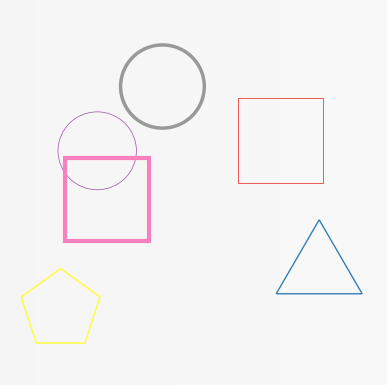[{"shape": "square", "thickness": 0.5, "radius": 0.55, "center": [0.723, 0.636]}, {"shape": "triangle", "thickness": 1, "radius": 0.64, "center": [0.824, 0.301]}, {"shape": "circle", "thickness": 0.5, "radius": 0.51, "center": [0.251, 0.608]}, {"shape": "pentagon", "thickness": 1, "radius": 0.53, "center": [0.156, 0.196]}, {"shape": "square", "thickness": 3, "radius": 0.54, "center": [0.276, 0.482]}, {"shape": "circle", "thickness": 2.5, "radius": 0.54, "center": [0.419, 0.775]}]